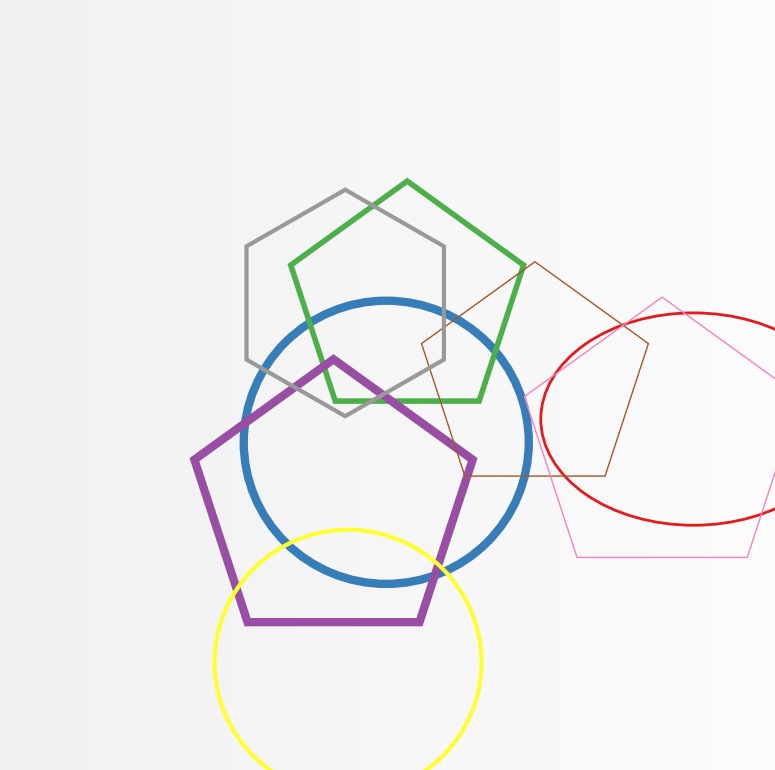[{"shape": "oval", "thickness": 1, "radius": 0.99, "center": [0.895, 0.456]}, {"shape": "circle", "thickness": 3, "radius": 0.92, "center": [0.498, 0.426]}, {"shape": "pentagon", "thickness": 2, "radius": 0.79, "center": [0.525, 0.607]}, {"shape": "pentagon", "thickness": 3, "radius": 0.94, "center": [0.43, 0.345]}, {"shape": "circle", "thickness": 1.5, "radius": 0.86, "center": [0.449, 0.14]}, {"shape": "pentagon", "thickness": 0.5, "radius": 0.77, "center": [0.69, 0.506]}, {"shape": "pentagon", "thickness": 0.5, "radius": 0.93, "center": [0.854, 0.427]}, {"shape": "hexagon", "thickness": 1.5, "radius": 0.74, "center": [0.445, 0.607]}]